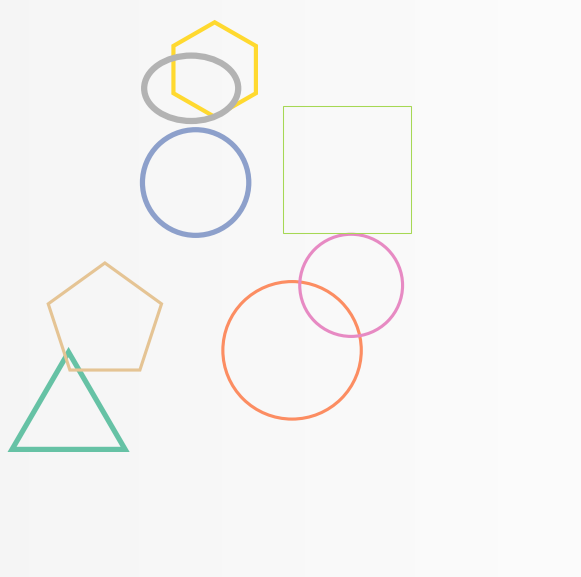[{"shape": "triangle", "thickness": 2.5, "radius": 0.56, "center": [0.118, 0.277]}, {"shape": "circle", "thickness": 1.5, "radius": 0.6, "center": [0.502, 0.393]}, {"shape": "circle", "thickness": 2.5, "radius": 0.46, "center": [0.337, 0.683]}, {"shape": "circle", "thickness": 1.5, "radius": 0.44, "center": [0.604, 0.505]}, {"shape": "square", "thickness": 0.5, "radius": 0.55, "center": [0.597, 0.706]}, {"shape": "hexagon", "thickness": 2, "radius": 0.41, "center": [0.369, 0.879]}, {"shape": "pentagon", "thickness": 1.5, "radius": 0.51, "center": [0.18, 0.441]}, {"shape": "oval", "thickness": 3, "radius": 0.4, "center": [0.329, 0.846]}]